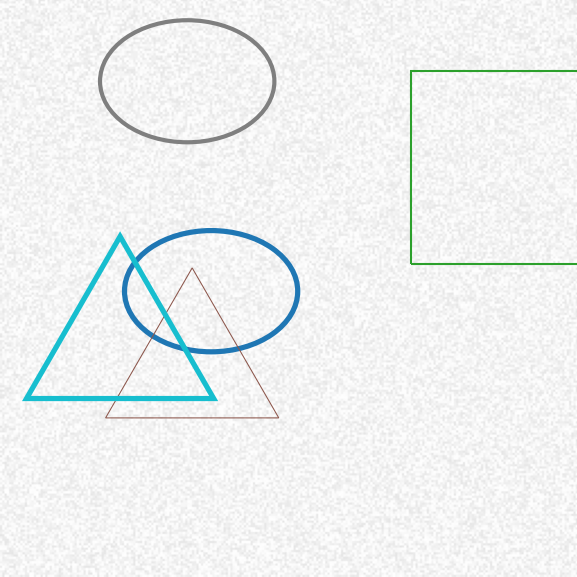[{"shape": "oval", "thickness": 2.5, "radius": 0.75, "center": [0.366, 0.495]}, {"shape": "square", "thickness": 1, "radius": 0.84, "center": [0.88, 0.709]}, {"shape": "triangle", "thickness": 0.5, "radius": 0.87, "center": [0.333, 0.362]}, {"shape": "oval", "thickness": 2, "radius": 0.75, "center": [0.324, 0.858]}, {"shape": "triangle", "thickness": 2.5, "radius": 0.94, "center": [0.208, 0.403]}]